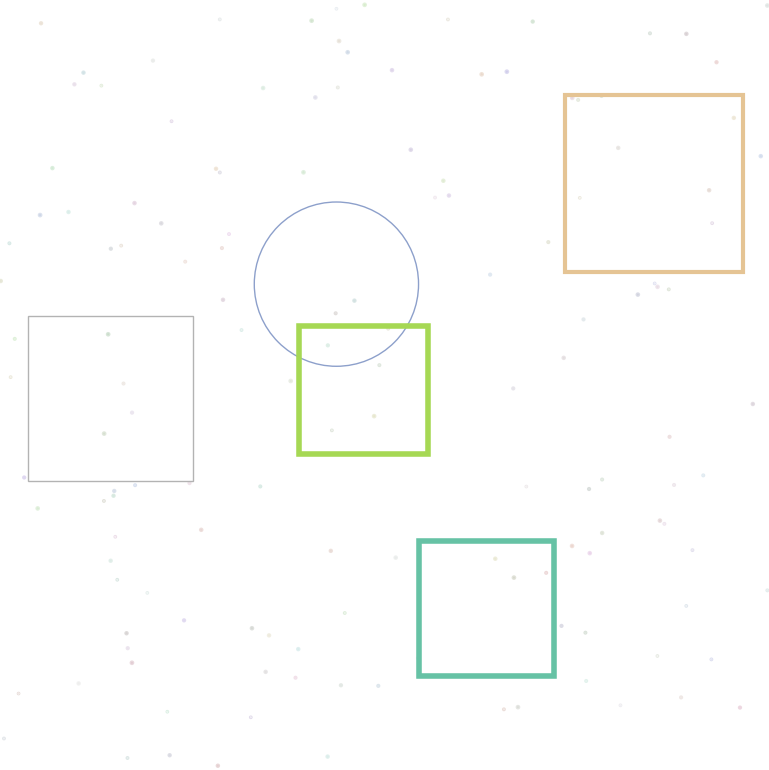[{"shape": "square", "thickness": 2, "radius": 0.44, "center": [0.632, 0.21]}, {"shape": "circle", "thickness": 0.5, "radius": 0.53, "center": [0.437, 0.631]}, {"shape": "square", "thickness": 2, "radius": 0.42, "center": [0.472, 0.493]}, {"shape": "square", "thickness": 1.5, "radius": 0.58, "center": [0.85, 0.762]}, {"shape": "square", "thickness": 0.5, "radius": 0.54, "center": [0.144, 0.483]}]